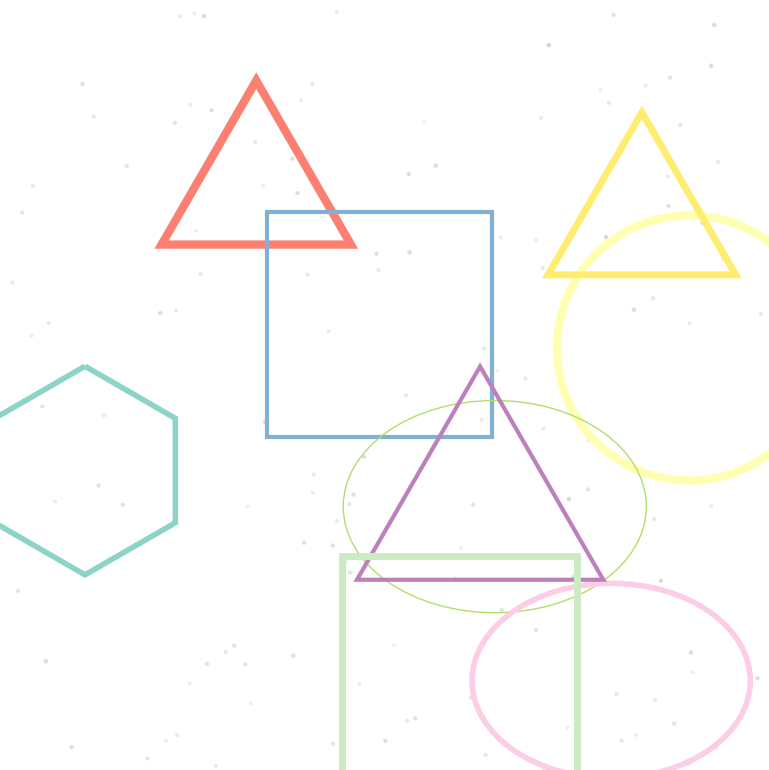[{"shape": "hexagon", "thickness": 2, "radius": 0.68, "center": [0.11, 0.389]}, {"shape": "circle", "thickness": 3, "radius": 0.86, "center": [0.895, 0.548]}, {"shape": "triangle", "thickness": 3, "radius": 0.71, "center": [0.333, 0.753]}, {"shape": "square", "thickness": 1.5, "radius": 0.73, "center": [0.493, 0.579]}, {"shape": "oval", "thickness": 0.5, "radius": 0.98, "center": [0.643, 0.342]}, {"shape": "oval", "thickness": 2, "radius": 0.9, "center": [0.794, 0.116]}, {"shape": "triangle", "thickness": 1.5, "radius": 0.92, "center": [0.624, 0.339]}, {"shape": "square", "thickness": 2.5, "radius": 0.76, "center": [0.597, 0.126]}, {"shape": "triangle", "thickness": 2.5, "radius": 0.7, "center": [0.834, 0.713]}]